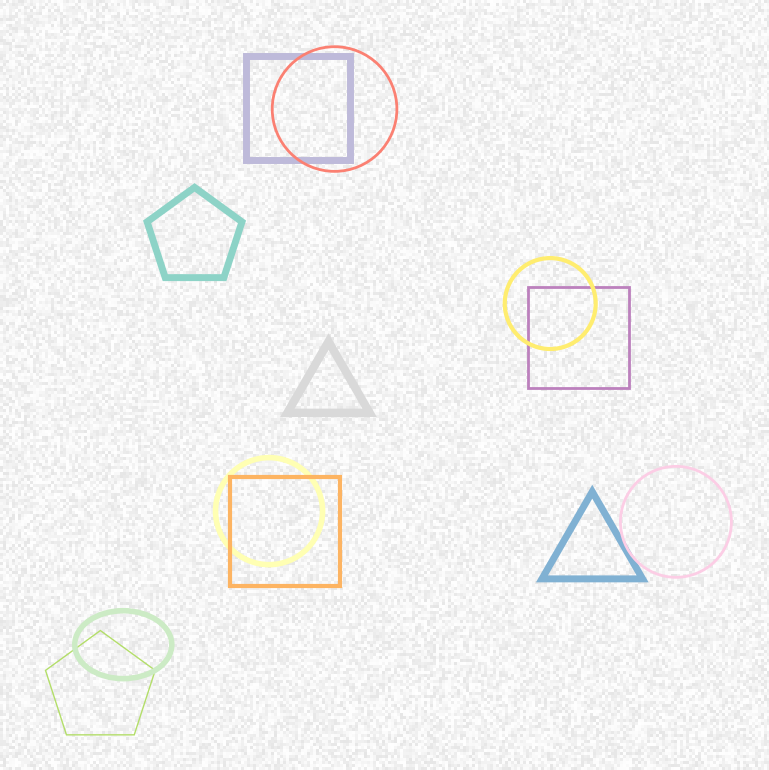[{"shape": "pentagon", "thickness": 2.5, "radius": 0.32, "center": [0.253, 0.692]}, {"shape": "circle", "thickness": 2, "radius": 0.35, "center": [0.349, 0.336]}, {"shape": "square", "thickness": 2.5, "radius": 0.34, "center": [0.387, 0.86]}, {"shape": "circle", "thickness": 1, "radius": 0.4, "center": [0.434, 0.858]}, {"shape": "triangle", "thickness": 2.5, "radius": 0.38, "center": [0.769, 0.286]}, {"shape": "square", "thickness": 1.5, "radius": 0.36, "center": [0.371, 0.31]}, {"shape": "pentagon", "thickness": 0.5, "radius": 0.37, "center": [0.13, 0.106]}, {"shape": "circle", "thickness": 1, "radius": 0.36, "center": [0.878, 0.322]}, {"shape": "triangle", "thickness": 3, "radius": 0.31, "center": [0.427, 0.495]}, {"shape": "square", "thickness": 1, "radius": 0.33, "center": [0.751, 0.561]}, {"shape": "oval", "thickness": 2, "radius": 0.32, "center": [0.16, 0.163]}, {"shape": "circle", "thickness": 1.5, "radius": 0.3, "center": [0.715, 0.606]}]